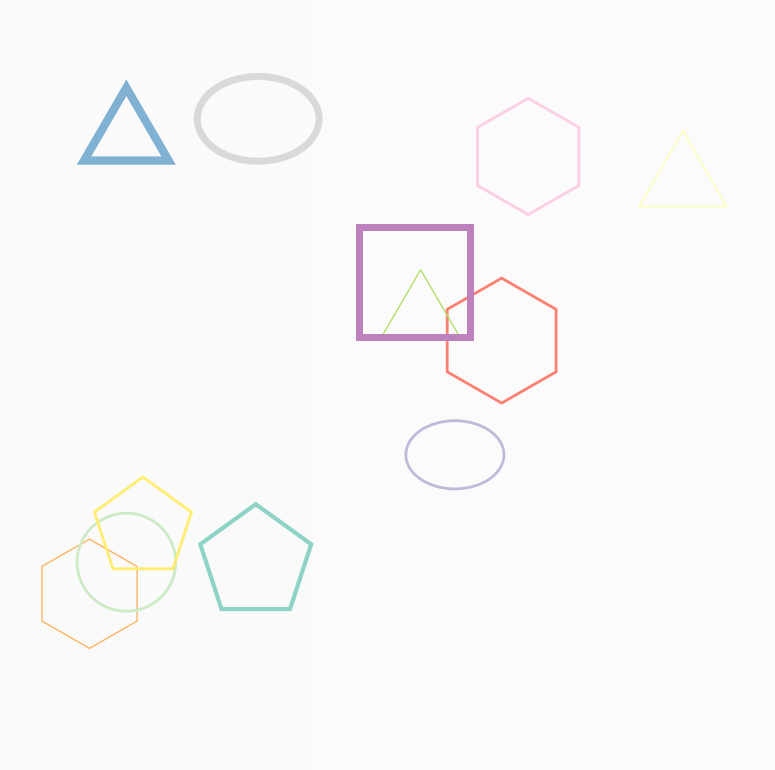[{"shape": "pentagon", "thickness": 1.5, "radius": 0.38, "center": [0.33, 0.27]}, {"shape": "triangle", "thickness": 0.5, "radius": 0.33, "center": [0.881, 0.764]}, {"shape": "oval", "thickness": 1, "radius": 0.32, "center": [0.587, 0.409]}, {"shape": "hexagon", "thickness": 1, "radius": 0.41, "center": [0.647, 0.558]}, {"shape": "triangle", "thickness": 3, "radius": 0.32, "center": [0.163, 0.823]}, {"shape": "hexagon", "thickness": 0.5, "radius": 0.35, "center": [0.116, 0.229]}, {"shape": "triangle", "thickness": 0.5, "radius": 0.3, "center": [0.543, 0.589]}, {"shape": "hexagon", "thickness": 1, "radius": 0.38, "center": [0.682, 0.797]}, {"shape": "oval", "thickness": 2.5, "radius": 0.39, "center": [0.333, 0.846]}, {"shape": "square", "thickness": 2.5, "radius": 0.36, "center": [0.535, 0.634]}, {"shape": "circle", "thickness": 1, "radius": 0.32, "center": [0.163, 0.27]}, {"shape": "pentagon", "thickness": 1, "radius": 0.33, "center": [0.184, 0.315]}]